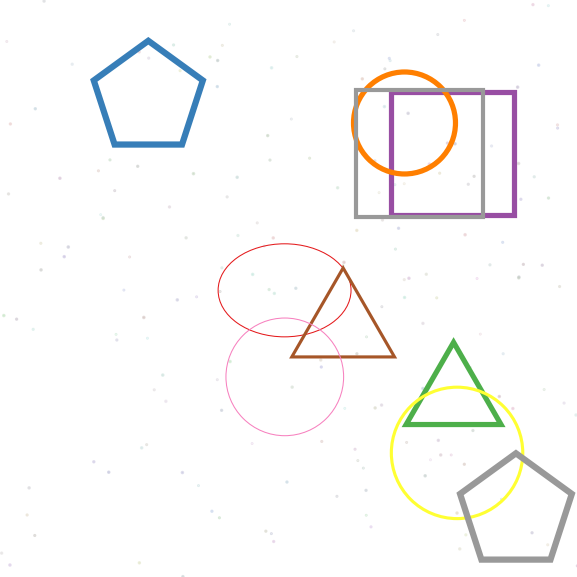[{"shape": "oval", "thickness": 0.5, "radius": 0.58, "center": [0.493, 0.496]}, {"shape": "pentagon", "thickness": 3, "radius": 0.5, "center": [0.257, 0.829]}, {"shape": "triangle", "thickness": 2.5, "radius": 0.47, "center": [0.785, 0.311]}, {"shape": "square", "thickness": 2.5, "radius": 0.53, "center": [0.783, 0.733]}, {"shape": "circle", "thickness": 2.5, "radius": 0.44, "center": [0.7, 0.786]}, {"shape": "circle", "thickness": 1.5, "radius": 0.57, "center": [0.791, 0.215]}, {"shape": "triangle", "thickness": 1.5, "radius": 0.51, "center": [0.594, 0.432]}, {"shape": "circle", "thickness": 0.5, "radius": 0.51, "center": [0.493, 0.347]}, {"shape": "pentagon", "thickness": 3, "radius": 0.51, "center": [0.893, 0.112]}, {"shape": "square", "thickness": 2, "radius": 0.55, "center": [0.726, 0.734]}]